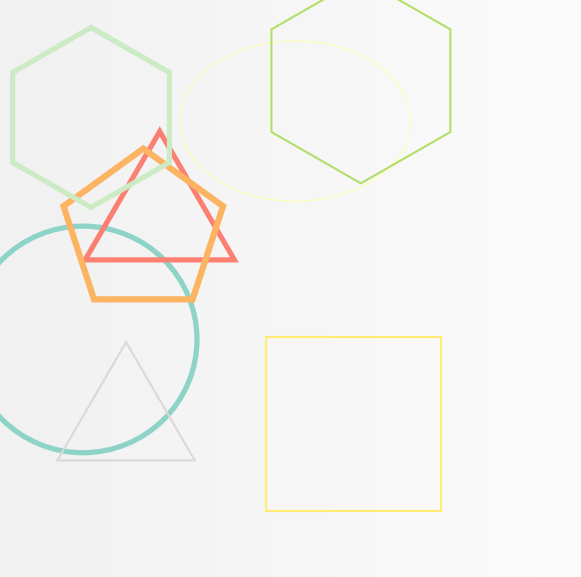[{"shape": "circle", "thickness": 2.5, "radius": 0.98, "center": [0.143, 0.411]}, {"shape": "oval", "thickness": 0.5, "radius": 0.99, "center": [0.508, 0.789]}, {"shape": "triangle", "thickness": 2.5, "radius": 0.74, "center": [0.275, 0.623]}, {"shape": "pentagon", "thickness": 3, "radius": 0.72, "center": [0.247, 0.597]}, {"shape": "hexagon", "thickness": 1, "radius": 0.89, "center": [0.621, 0.859]}, {"shape": "triangle", "thickness": 1, "radius": 0.68, "center": [0.217, 0.27]}, {"shape": "hexagon", "thickness": 2.5, "radius": 0.78, "center": [0.157, 0.796]}, {"shape": "square", "thickness": 1, "radius": 0.75, "center": [0.609, 0.265]}]